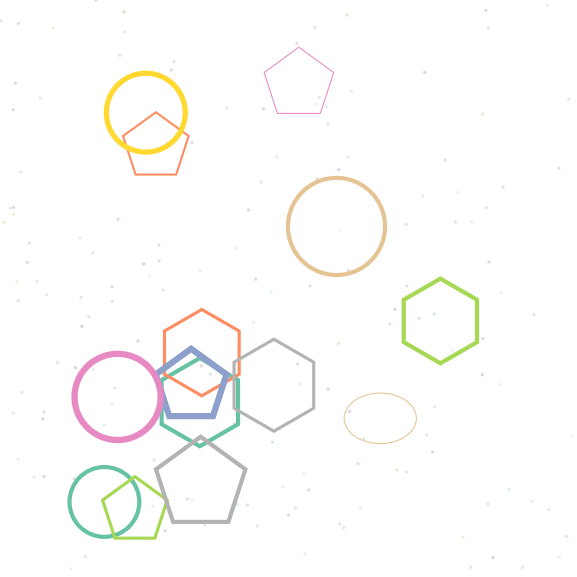[{"shape": "hexagon", "thickness": 2, "radius": 0.38, "center": [0.346, 0.303]}, {"shape": "circle", "thickness": 2, "radius": 0.3, "center": [0.181, 0.13]}, {"shape": "pentagon", "thickness": 1, "radius": 0.3, "center": [0.27, 0.745]}, {"shape": "hexagon", "thickness": 1.5, "radius": 0.37, "center": [0.349, 0.389]}, {"shape": "pentagon", "thickness": 3, "radius": 0.32, "center": [0.331, 0.331]}, {"shape": "pentagon", "thickness": 0.5, "radius": 0.32, "center": [0.518, 0.854]}, {"shape": "circle", "thickness": 3, "radius": 0.37, "center": [0.204, 0.312]}, {"shape": "pentagon", "thickness": 1.5, "radius": 0.29, "center": [0.234, 0.115]}, {"shape": "hexagon", "thickness": 2, "radius": 0.37, "center": [0.763, 0.443]}, {"shape": "circle", "thickness": 2.5, "radius": 0.34, "center": [0.252, 0.804]}, {"shape": "oval", "thickness": 0.5, "radius": 0.31, "center": [0.658, 0.275]}, {"shape": "circle", "thickness": 2, "radius": 0.42, "center": [0.583, 0.607]}, {"shape": "pentagon", "thickness": 2, "radius": 0.41, "center": [0.348, 0.161]}, {"shape": "hexagon", "thickness": 1.5, "radius": 0.4, "center": [0.474, 0.332]}]